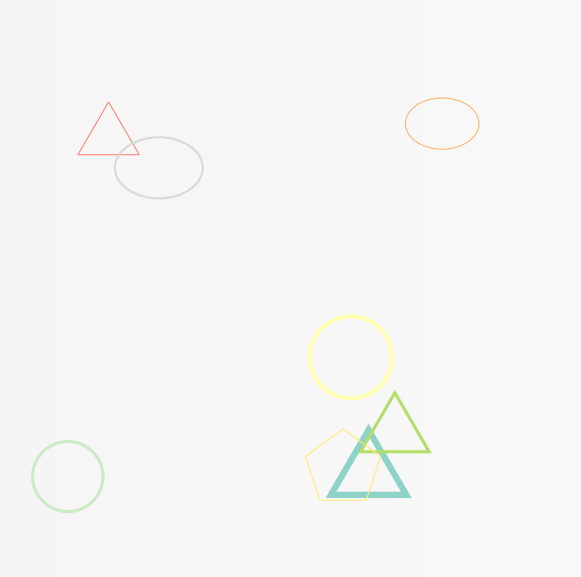[{"shape": "triangle", "thickness": 3, "radius": 0.37, "center": [0.634, 0.18]}, {"shape": "circle", "thickness": 2, "radius": 0.35, "center": [0.604, 0.38]}, {"shape": "triangle", "thickness": 0.5, "radius": 0.3, "center": [0.187, 0.762]}, {"shape": "oval", "thickness": 0.5, "radius": 0.32, "center": [0.761, 0.785]}, {"shape": "triangle", "thickness": 1.5, "radius": 0.34, "center": [0.679, 0.251]}, {"shape": "oval", "thickness": 1, "radius": 0.38, "center": [0.273, 0.709]}, {"shape": "circle", "thickness": 1.5, "radius": 0.3, "center": [0.117, 0.174]}, {"shape": "pentagon", "thickness": 0.5, "radius": 0.34, "center": [0.59, 0.188]}]